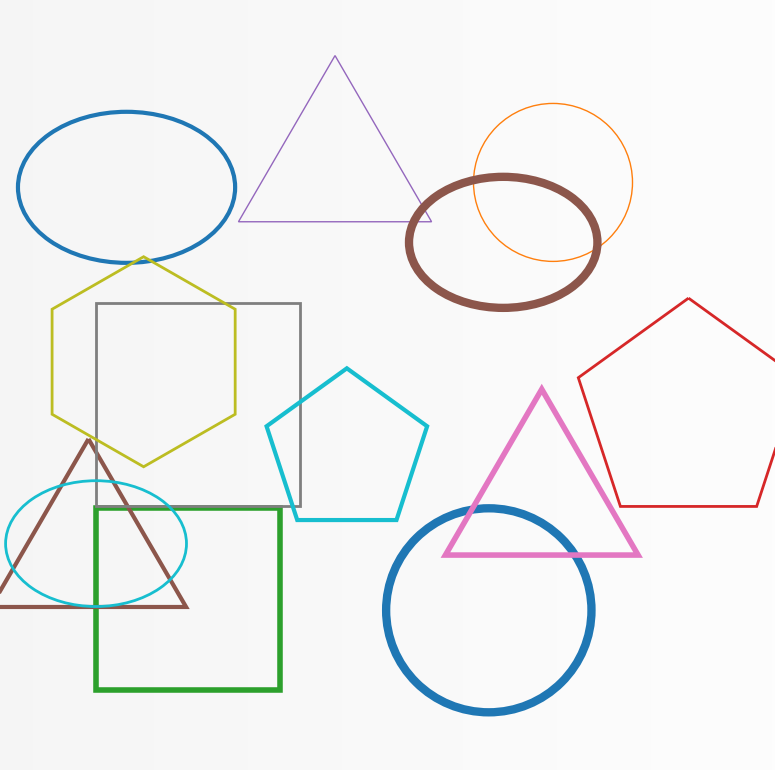[{"shape": "oval", "thickness": 1.5, "radius": 0.7, "center": [0.163, 0.757]}, {"shape": "circle", "thickness": 3, "radius": 0.66, "center": [0.631, 0.207]}, {"shape": "circle", "thickness": 0.5, "radius": 0.51, "center": [0.714, 0.763]}, {"shape": "square", "thickness": 2, "radius": 0.59, "center": [0.243, 0.222]}, {"shape": "pentagon", "thickness": 1, "radius": 0.75, "center": [0.888, 0.463]}, {"shape": "triangle", "thickness": 0.5, "radius": 0.72, "center": [0.432, 0.784]}, {"shape": "triangle", "thickness": 1.5, "radius": 0.73, "center": [0.114, 0.284]}, {"shape": "oval", "thickness": 3, "radius": 0.61, "center": [0.649, 0.685]}, {"shape": "triangle", "thickness": 2, "radius": 0.72, "center": [0.699, 0.351]}, {"shape": "square", "thickness": 1, "radius": 0.66, "center": [0.255, 0.474]}, {"shape": "hexagon", "thickness": 1, "radius": 0.68, "center": [0.185, 0.53]}, {"shape": "oval", "thickness": 1, "radius": 0.58, "center": [0.124, 0.294]}, {"shape": "pentagon", "thickness": 1.5, "radius": 0.54, "center": [0.448, 0.413]}]